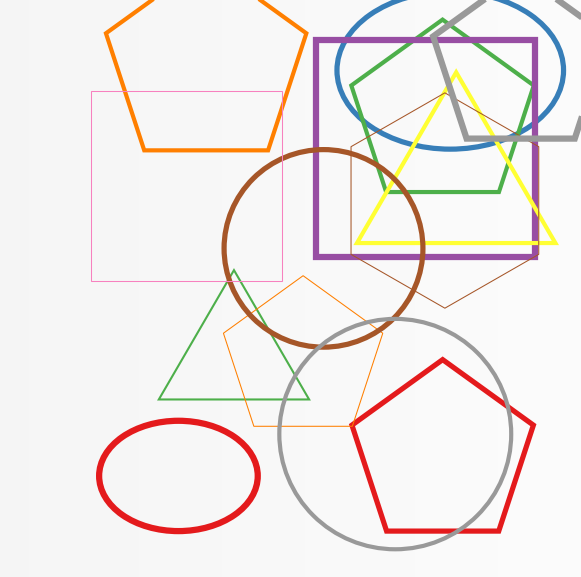[{"shape": "pentagon", "thickness": 2.5, "radius": 0.82, "center": [0.762, 0.212]}, {"shape": "oval", "thickness": 3, "radius": 0.68, "center": [0.307, 0.175]}, {"shape": "oval", "thickness": 2.5, "radius": 0.97, "center": [0.775, 0.877]}, {"shape": "triangle", "thickness": 1, "radius": 0.75, "center": [0.403, 0.382]}, {"shape": "pentagon", "thickness": 2, "radius": 0.83, "center": [0.761, 0.8]}, {"shape": "square", "thickness": 3, "radius": 0.94, "center": [0.732, 0.742]}, {"shape": "pentagon", "thickness": 0.5, "radius": 0.72, "center": [0.521, 0.378]}, {"shape": "pentagon", "thickness": 2, "radius": 0.91, "center": [0.355, 0.885]}, {"shape": "triangle", "thickness": 2, "radius": 0.99, "center": [0.785, 0.677]}, {"shape": "hexagon", "thickness": 0.5, "radius": 0.93, "center": [0.765, 0.652]}, {"shape": "circle", "thickness": 2.5, "radius": 0.86, "center": [0.557, 0.569]}, {"shape": "square", "thickness": 0.5, "radius": 0.82, "center": [0.32, 0.677]}, {"shape": "pentagon", "thickness": 3, "radius": 0.79, "center": [0.896, 0.887]}, {"shape": "circle", "thickness": 2, "radius": 1.0, "center": [0.68, 0.247]}]